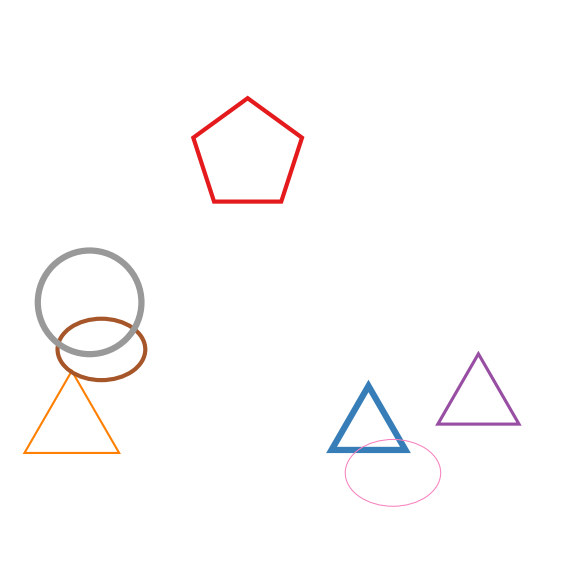[{"shape": "pentagon", "thickness": 2, "radius": 0.49, "center": [0.429, 0.73]}, {"shape": "triangle", "thickness": 3, "radius": 0.37, "center": [0.638, 0.257]}, {"shape": "triangle", "thickness": 1.5, "radius": 0.41, "center": [0.828, 0.305]}, {"shape": "triangle", "thickness": 1, "radius": 0.47, "center": [0.124, 0.262]}, {"shape": "oval", "thickness": 2, "radius": 0.38, "center": [0.176, 0.394]}, {"shape": "oval", "thickness": 0.5, "radius": 0.41, "center": [0.68, 0.18]}, {"shape": "circle", "thickness": 3, "radius": 0.45, "center": [0.155, 0.476]}]